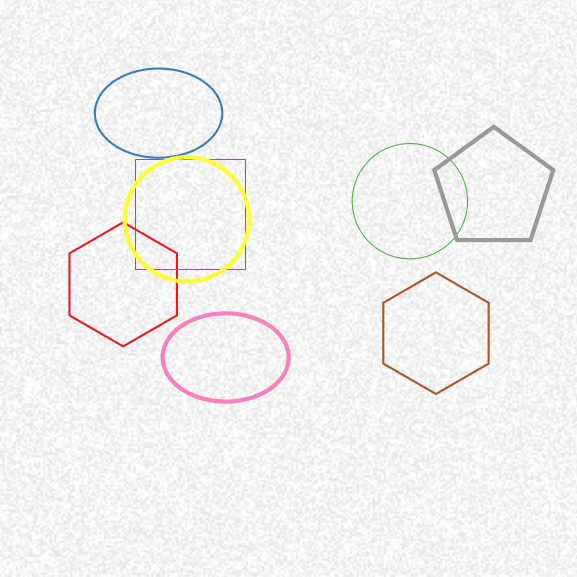[{"shape": "hexagon", "thickness": 1, "radius": 0.54, "center": [0.213, 0.507]}, {"shape": "oval", "thickness": 1, "radius": 0.55, "center": [0.275, 0.803]}, {"shape": "circle", "thickness": 0.5, "radius": 0.5, "center": [0.71, 0.651]}, {"shape": "square", "thickness": 0.5, "radius": 0.47, "center": [0.329, 0.628]}, {"shape": "circle", "thickness": 2, "radius": 0.54, "center": [0.324, 0.619]}, {"shape": "hexagon", "thickness": 1, "radius": 0.53, "center": [0.755, 0.422]}, {"shape": "oval", "thickness": 2, "radius": 0.55, "center": [0.391, 0.38]}, {"shape": "pentagon", "thickness": 2, "radius": 0.54, "center": [0.855, 0.671]}]